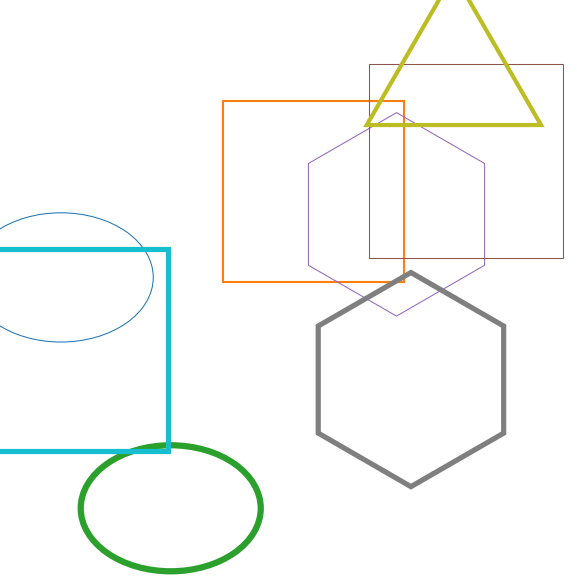[{"shape": "oval", "thickness": 0.5, "radius": 0.8, "center": [0.106, 0.519]}, {"shape": "square", "thickness": 1, "radius": 0.78, "center": [0.543, 0.668]}, {"shape": "oval", "thickness": 3, "radius": 0.78, "center": [0.296, 0.119]}, {"shape": "hexagon", "thickness": 0.5, "radius": 0.88, "center": [0.687, 0.628]}, {"shape": "square", "thickness": 0.5, "radius": 0.84, "center": [0.807, 0.72]}, {"shape": "hexagon", "thickness": 2.5, "radius": 0.93, "center": [0.712, 0.342]}, {"shape": "triangle", "thickness": 2, "radius": 0.87, "center": [0.786, 0.87]}, {"shape": "square", "thickness": 2.5, "radius": 0.88, "center": [0.116, 0.392]}]